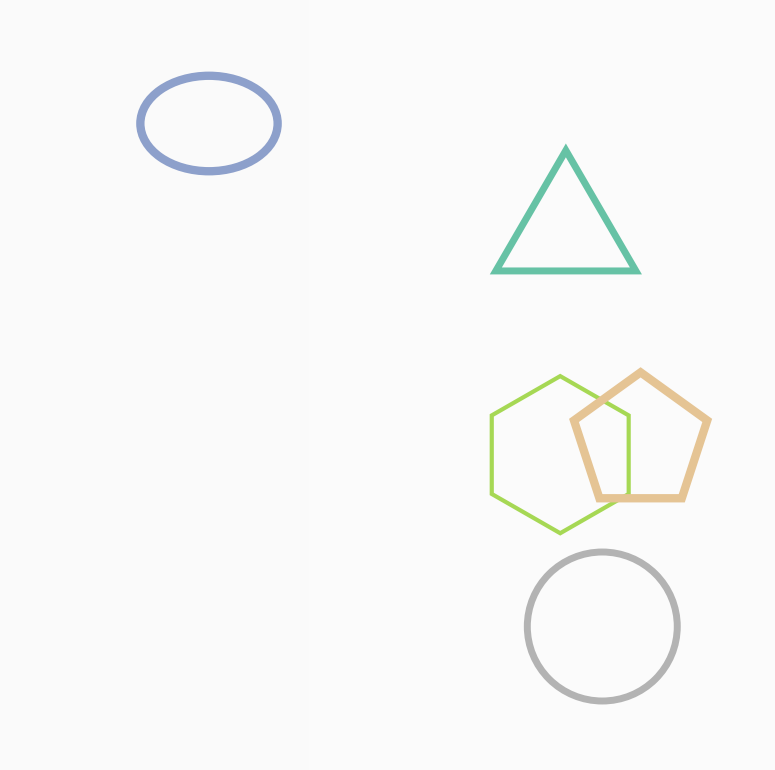[{"shape": "triangle", "thickness": 2.5, "radius": 0.52, "center": [0.73, 0.7]}, {"shape": "oval", "thickness": 3, "radius": 0.44, "center": [0.27, 0.84]}, {"shape": "hexagon", "thickness": 1.5, "radius": 0.51, "center": [0.723, 0.41]}, {"shape": "pentagon", "thickness": 3, "radius": 0.45, "center": [0.827, 0.426]}, {"shape": "circle", "thickness": 2.5, "radius": 0.48, "center": [0.777, 0.186]}]